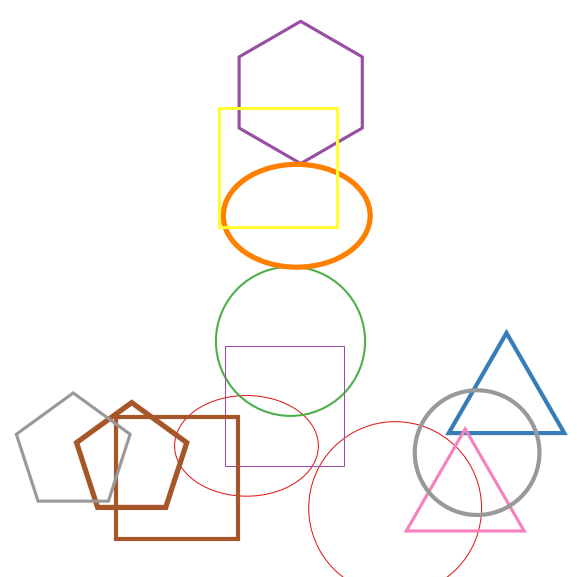[{"shape": "circle", "thickness": 0.5, "radius": 0.75, "center": [0.684, 0.119]}, {"shape": "oval", "thickness": 0.5, "radius": 0.62, "center": [0.427, 0.227]}, {"shape": "triangle", "thickness": 2, "radius": 0.58, "center": [0.877, 0.307]}, {"shape": "circle", "thickness": 1, "radius": 0.65, "center": [0.503, 0.408]}, {"shape": "square", "thickness": 0.5, "radius": 0.52, "center": [0.493, 0.296]}, {"shape": "hexagon", "thickness": 1.5, "radius": 0.62, "center": [0.521, 0.839]}, {"shape": "oval", "thickness": 2.5, "radius": 0.64, "center": [0.514, 0.626]}, {"shape": "square", "thickness": 1.5, "radius": 0.51, "center": [0.481, 0.709]}, {"shape": "square", "thickness": 2, "radius": 0.53, "center": [0.306, 0.171]}, {"shape": "pentagon", "thickness": 2.5, "radius": 0.5, "center": [0.228, 0.202]}, {"shape": "triangle", "thickness": 1.5, "radius": 0.59, "center": [0.806, 0.139]}, {"shape": "circle", "thickness": 2, "radius": 0.54, "center": [0.826, 0.215]}, {"shape": "pentagon", "thickness": 1.5, "radius": 0.52, "center": [0.127, 0.215]}]